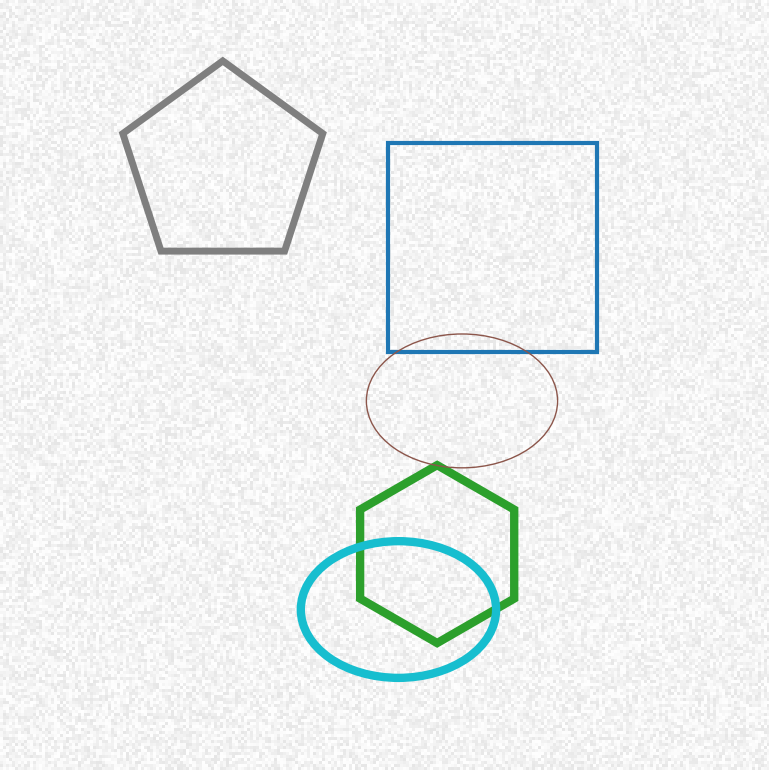[{"shape": "square", "thickness": 1.5, "radius": 0.68, "center": [0.64, 0.679]}, {"shape": "hexagon", "thickness": 3, "radius": 0.58, "center": [0.568, 0.28]}, {"shape": "oval", "thickness": 0.5, "radius": 0.62, "center": [0.6, 0.479]}, {"shape": "pentagon", "thickness": 2.5, "radius": 0.68, "center": [0.289, 0.784]}, {"shape": "oval", "thickness": 3, "radius": 0.63, "center": [0.517, 0.208]}]